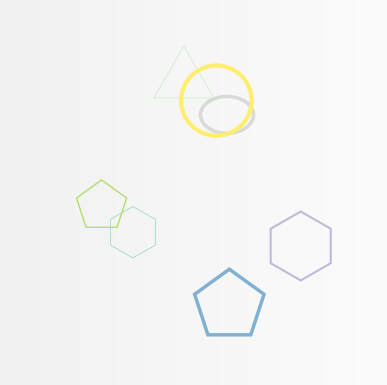[{"shape": "hexagon", "thickness": 0.5, "radius": 0.33, "center": [0.343, 0.397]}, {"shape": "hexagon", "thickness": 1.5, "radius": 0.45, "center": [0.776, 0.361]}, {"shape": "pentagon", "thickness": 2.5, "radius": 0.47, "center": [0.592, 0.207]}, {"shape": "pentagon", "thickness": 1, "radius": 0.34, "center": [0.262, 0.465]}, {"shape": "oval", "thickness": 2.5, "radius": 0.34, "center": [0.586, 0.702]}, {"shape": "triangle", "thickness": 0.5, "radius": 0.45, "center": [0.474, 0.79]}, {"shape": "circle", "thickness": 3, "radius": 0.46, "center": [0.558, 0.739]}]